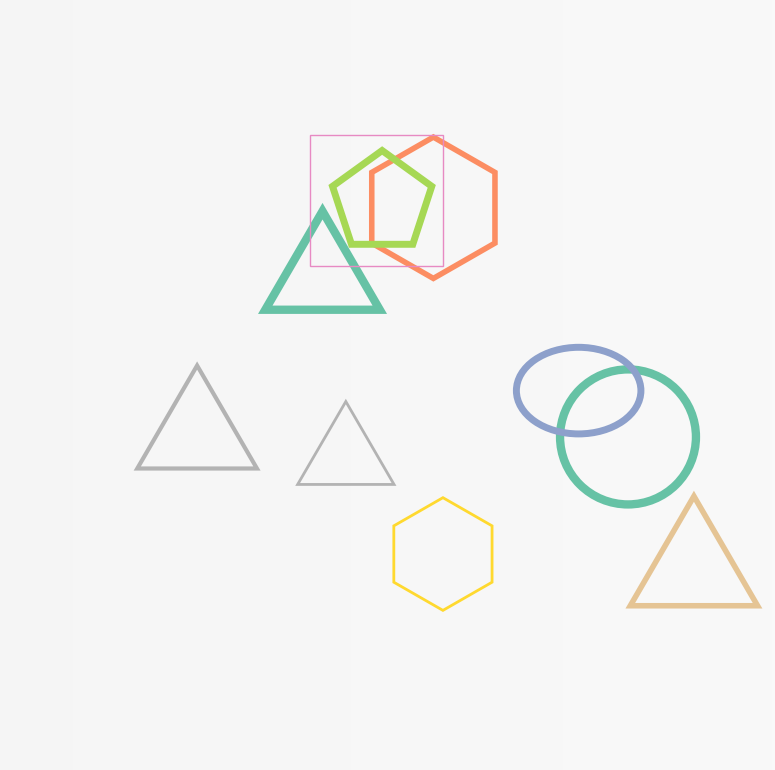[{"shape": "circle", "thickness": 3, "radius": 0.44, "center": [0.81, 0.433]}, {"shape": "triangle", "thickness": 3, "radius": 0.43, "center": [0.416, 0.64]}, {"shape": "hexagon", "thickness": 2, "radius": 0.46, "center": [0.559, 0.73]}, {"shape": "oval", "thickness": 2.5, "radius": 0.4, "center": [0.747, 0.493]}, {"shape": "square", "thickness": 0.5, "radius": 0.43, "center": [0.486, 0.74]}, {"shape": "pentagon", "thickness": 2.5, "radius": 0.34, "center": [0.493, 0.737]}, {"shape": "hexagon", "thickness": 1, "radius": 0.37, "center": [0.572, 0.28]}, {"shape": "triangle", "thickness": 2, "radius": 0.47, "center": [0.895, 0.261]}, {"shape": "triangle", "thickness": 1, "radius": 0.36, "center": [0.446, 0.407]}, {"shape": "triangle", "thickness": 1.5, "radius": 0.45, "center": [0.254, 0.436]}]